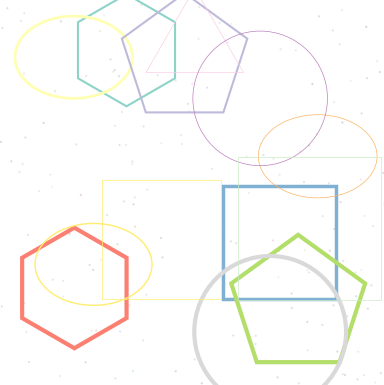[{"shape": "hexagon", "thickness": 1.5, "radius": 0.73, "center": [0.329, 0.87]}, {"shape": "oval", "thickness": 2, "radius": 0.76, "center": [0.191, 0.851]}, {"shape": "pentagon", "thickness": 1.5, "radius": 0.86, "center": [0.479, 0.847]}, {"shape": "hexagon", "thickness": 3, "radius": 0.78, "center": [0.193, 0.252]}, {"shape": "square", "thickness": 2.5, "radius": 0.73, "center": [0.725, 0.37]}, {"shape": "oval", "thickness": 0.5, "radius": 0.77, "center": [0.825, 0.594]}, {"shape": "pentagon", "thickness": 3, "radius": 0.91, "center": [0.774, 0.207]}, {"shape": "triangle", "thickness": 0.5, "radius": 0.73, "center": [0.506, 0.885]}, {"shape": "circle", "thickness": 3, "radius": 0.99, "center": [0.702, 0.138]}, {"shape": "circle", "thickness": 0.5, "radius": 0.87, "center": [0.676, 0.744]}, {"shape": "square", "thickness": 0.5, "radius": 0.93, "center": [0.805, 0.407]}, {"shape": "oval", "thickness": 1, "radius": 0.76, "center": [0.243, 0.313]}, {"shape": "square", "thickness": 0.5, "radius": 0.77, "center": [0.419, 0.378]}]